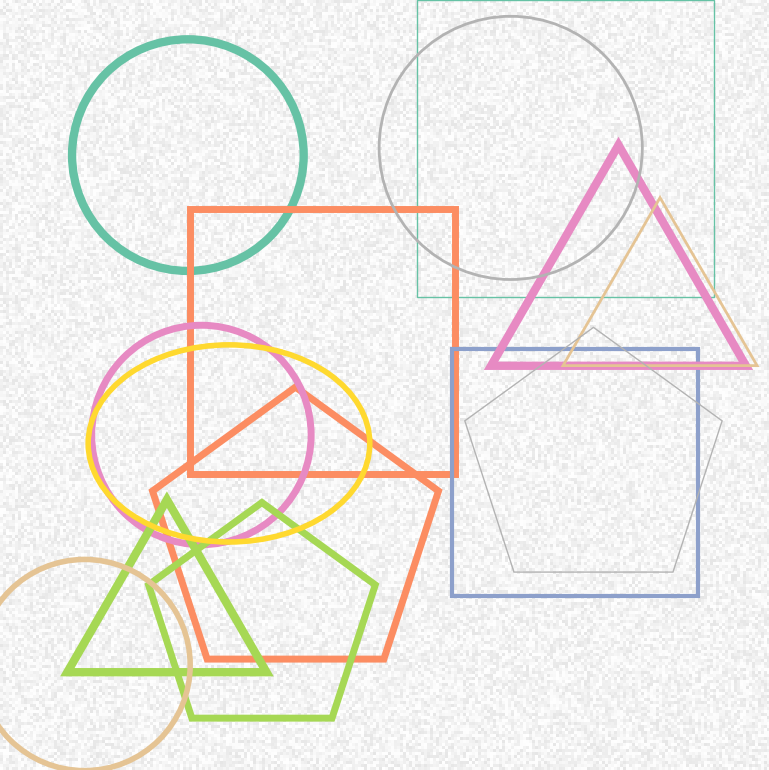[{"shape": "square", "thickness": 0.5, "radius": 0.96, "center": [0.734, 0.807]}, {"shape": "circle", "thickness": 3, "radius": 0.75, "center": [0.244, 0.799]}, {"shape": "pentagon", "thickness": 2.5, "radius": 0.98, "center": [0.384, 0.302]}, {"shape": "square", "thickness": 2.5, "radius": 0.86, "center": [0.419, 0.557]}, {"shape": "square", "thickness": 1.5, "radius": 0.8, "center": [0.746, 0.386]}, {"shape": "circle", "thickness": 2.5, "radius": 0.71, "center": [0.262, 0.435]}, {"shape": "triangle", "thickness": 3, "radius": 0.96, "center": [0.803, 0.621]}, {"shape": "triangle", "thickness": 3, "radius": 0.75, "center": [0.217, 0.202]}, {"shape": "pentagon", "thickness": 2.5, "radius": 0.77, "center": [0.34, 0.193]}, {"shape": "oval", "thickness": 2, "radius": 0.91, "center": [0.297, 0.424]}, {"shape": "circle", "thickness": 2, "radius": 0.69, "center": [0.11, 0.136]}, {"shape": "triangle", "thickness": 1, "radius": 0.73, "center": [0.857, 0.598]}, {"shape": "pentagon", "thickness": 0.5, "radius": 0.88, "center": [0.771, 0.399]}, {"shape": "circle", "thickness": 1, "radius": 0.85, "center": [0.663, 0.808]}]